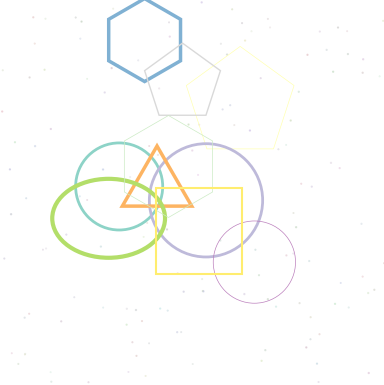[{"shape": "circle", "thickness": 2, "radius": 0.57, "center": [0.31, 0.516]}, {"shape": "pentagon", "thickness": 0.5, "radius": 0.74, "center": [0.624, 0.732]}, {"shape": "circle", "thickness": 2, "radius": 0.74, "center": [0.535, 0.48]}, {"shape": "hexagon", "thickness": 2.5, "radius": 0.54, "center": [0.376, 0.896]}, {"shape": "triangle", "thickness": 2.5, "radius": 0.52, "center": [0.408, 0.517]}, {"shape": "oval", "thickness": 3, "radius": 0.73, "center": [0.282, 0.433]}, {"shape": "pentagon", "thickness": 1, "radius": 0.52, "center": [0.474, 0.784]}, {"shape": "circle", "thickness": 0.5, "radius": 0.53, "center": [0.661, 0.319]}, {"shape": "hexagon", "thickness": 0.5, "radius": 0.66, "center": [0.438, 0.568]}, {"shape": "square", "thickness": 1.5, "radius": 0.56, "center": [0.518, 0.401]}]